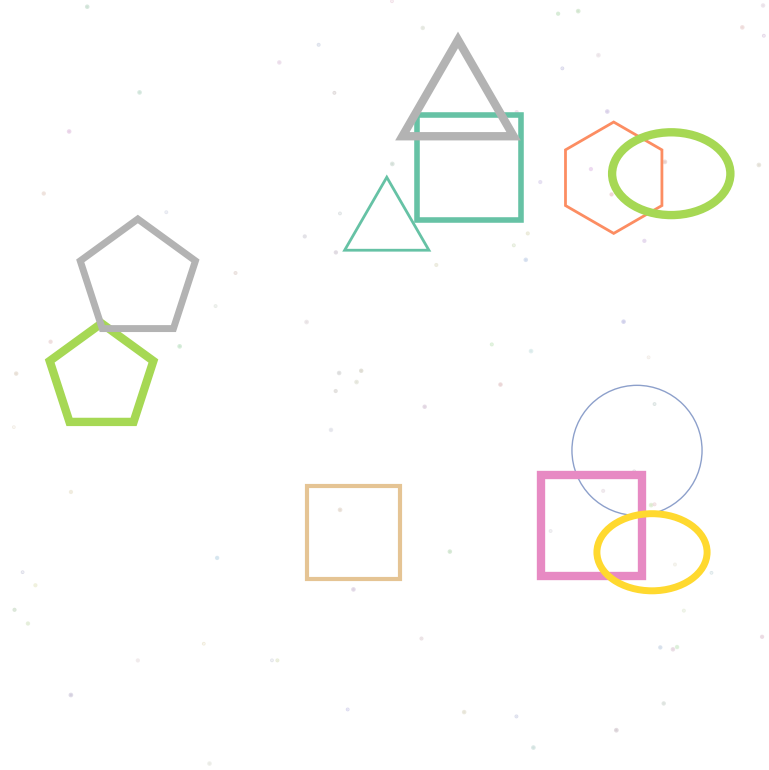[{"shape": "triangle", "thickness": 1, "radius": 0.32, "center": [0.502, 0.707]}, {"shape": "square", "thickness": 2, "radius": 0.34, "center": [0.609, 0.782]}, {"shape": "hexagon", "thickness": 1, "radius": 0.36, "center": [0.797, 0.769]}, {"shape": "circle", "thickness": 0.5, "radius": 0.42, "center": [0.827, 0.415]}, {"shape": "square", "thickness": 3, "radius": 0.33, "center": [0.768, 0.318]}, {"shape": "pentagon", "thickness": 3, "radius": 0.35, "center": [0.132, 0.509]}, {"shape": "oval", "thickness": 3, "radius": 0.38, "center": [0.872, 0.774]}, {"shape": "oval", "thickness": 2.5, "radius": 0.36, "center": [0.847, 0.283]}, {"shape": "square", "thickness": 1.5, "radius": 0.3, "center": [0.459, 0.309]}, {"shape": "pentagon", "thickness": 2.5, "radius": 0.39, "center": [0.179, 0.637]}, {"shape": "triangle", "thickness": 3, "radius": 0.42, "center": [0.595, 0.865]}]